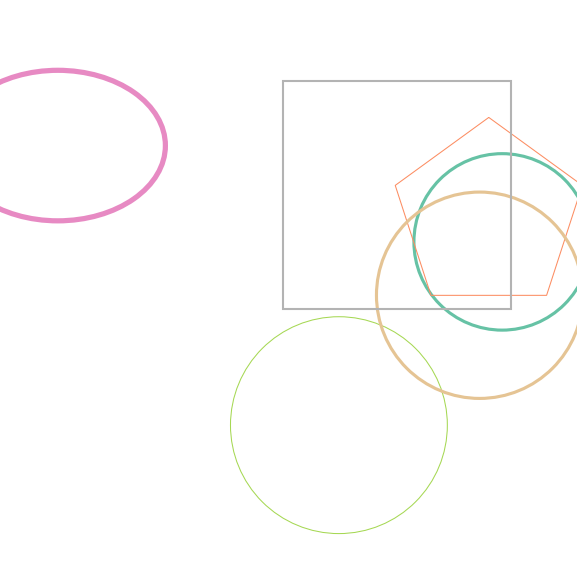[{"shape": "circle", "thickness": 1.5, "radius": 0.76, "center": [0.87, 0.58]}, {"shape": "pentagon", "thickness": 0.5, "radius": 0.85, "center": [0.846, 0.625]}, {"shape": "oval", "thickness": 2.5, "radius": 0.93, "center": [0.1, 0.747]}, {"shape": "circle", "thickness": 0.5, "radius": 0.94, "center": [0.587, 0.263]}, {"shape": "circle", "thickness": 1.5, "radius": 0.89, "center": [0.831, 0.488]}, {"shape": "square", "thickness": 1, "radius": 0.99, "center": [0.688, 0.661]}]